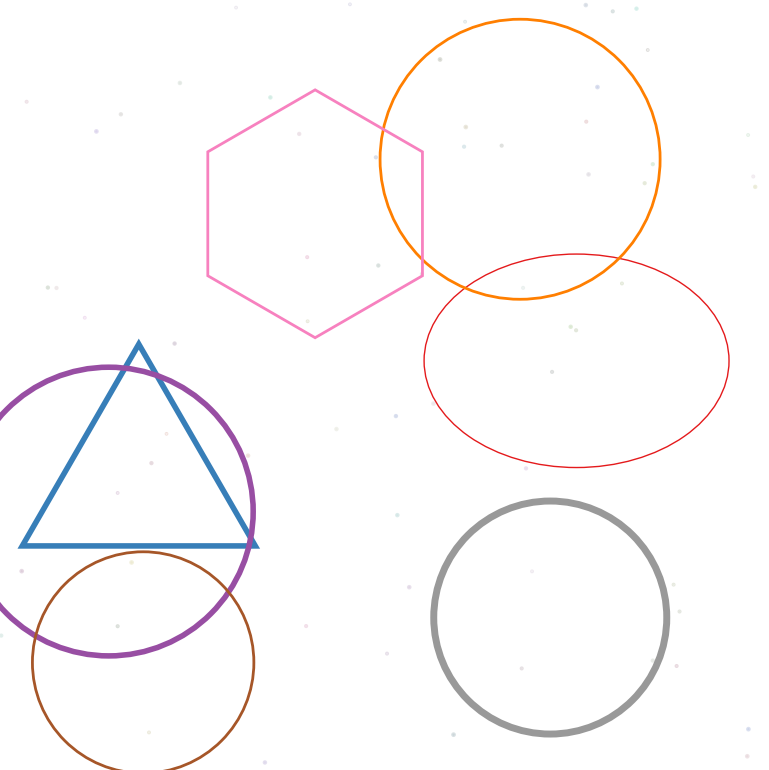[{"shape": "oval", "thickness": 0.5, "radius": 0.99, "center": [0.749, 0.531]}, {"shape": "triangle", "thickness": 2, "radius": 0.87, "center": [0.18, 0.378]}, {"shape": "circle", "thickness": 2, "radius": 0.94, "center": [0.141, 0.336]}, {"shape": "circle", "thickness": 1, "radius": 0.91, "center": [0.675, 0.793]}, {"shape": "circle", "thickness": 1, "radius": 0.72, "center": [0.186, 0.14]}, {"shape": "hexagon", "thickness": 1, "radius": 0.8, "center": [0.409, 0.722]}, {"shape": "circle", "thickness": 2.5, "radius": 0.76, "center": [0.715, 0.198]}]